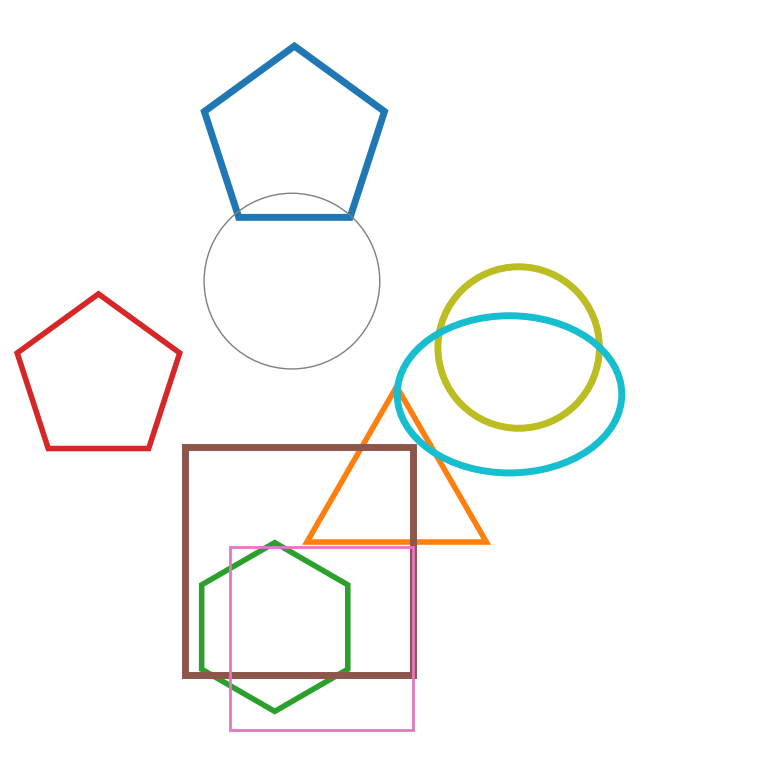[{"shape": "pentagon", "thickness": 2.5, "radius": 0.61, "center": [0.382, 0.817]}, {"shape": "triangle", "thickness": 2, "radius": 0.67, "center": [0.515, 0.363]}, {"shape": "hexagon", "thickness": 2, "radius": 0.55, "center": [0.357, 0.186]}, {"shape": "pentagon", "thickness": 2, "radius": 0.55, "center": [0.128, 0.507]}, {"shape": "square", "thickness": 2.5, "radius": 0.74, "center": [0.389, 0.271]}, {"shape": "square", "thickness": 1, "radius": 0.6, "center": [0.418, 0.171]}, {"shape": "circle", "thickness": 0.5, "radius": 0.57, "center": [0.379, 0.635]}, {"shape": "circle", "thickness": 2.5, "radius": 0.52, "center": [0.674, 0.549]}, {"shape": "oval", "thickness": 2.5, "radius": 0.73, "center": [0.662, 0.488]}]